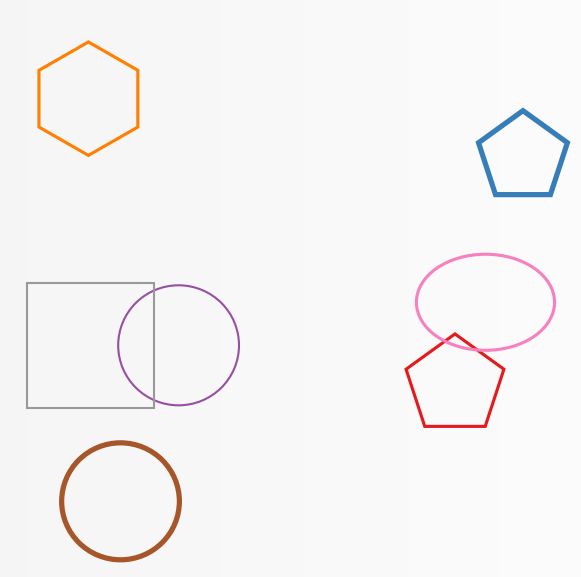[{"shape": "pentagon", "thickness": 1.5, "radius": 0.44, "center": [0.783, 0.332]}, {"shape": "pentagon", "thickness": 2.5, "radius": 0.4, "center": [0.9, 0.727]}, {"shape": "circle", "thickness": 1, "radius": 0.52, "center": [0.307, 0.401]}, {"shape": "hexagon", "thickness": 1.5, "radius": 0.49, "center": [0.152, 0.828]}, {"shape": "circle", "thickness": 2.5, "radius": 0.51, "center": [0.207, 0.131]}, {"shape": "oval", "thickness": 1.5, "radius": 0.59, "center": [0.835, 0.476]}, {"shape": "square", "thickness": 1, "radius": 0.54, "center": [0.156, 0.401]}]